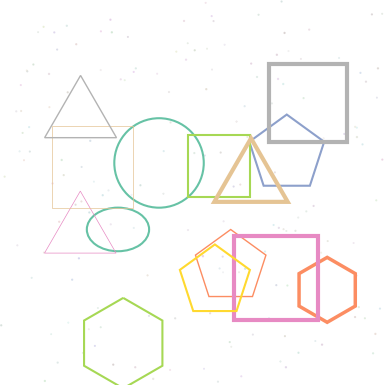[{"shape": "oval", "thickness": 1.5, "radius": 0.4, "center": [0.306, 0.404]}, {"shape": "circle", "thickness": 1.5, "radius": 0.58, "center": [0.413, 0.577]}, {"shape": "pentagon", "thickness": 1, "radius": 0.48, "center": [0.599, 0.308]}, {"shape": "hexagon", "thickness": 2.5, "radius": 0.42, "center": [0.85, 0.247]}, {"shape": "pentagon", "thickness": 1.5, "radius": 0.51, "center": [0.745, 0.6]}, {"shape": "triangle", "thickness": 0.5, "radius": 0.54, "center": [0.209, 0.396]}, {"shape": "square", "thickness": 3, "radius": 0.54, "center": [0.717, 0.277]}, {"shape": "square", "thickness": 1.5, "radius": 0.4, "center": [0.569, 0.569]}, {"shape": "hexagon", "thickness": 1.5, "radius": 0.59, "center": [0.32, 0.109]}, {"shape": "pentagon", "thickness": 1.5, "radius": 0.48, "center": [0.558, 0.269]}, {"shape": "square", "thickness": 0.5, "radius": 0.53, "center": [0.24, 0.566]}, {"shape": "triangle", "thickness": 3, "radius": 0.55, "center": [0.652, 0.531]}, {"shape": "triangle", "thickness": 1, "radius": 0.54, "center": [0.209, 0.696]}, {"shape": "square", "thickness": 3, "radius": 0.5, "center": [0.8, 0.733]}]